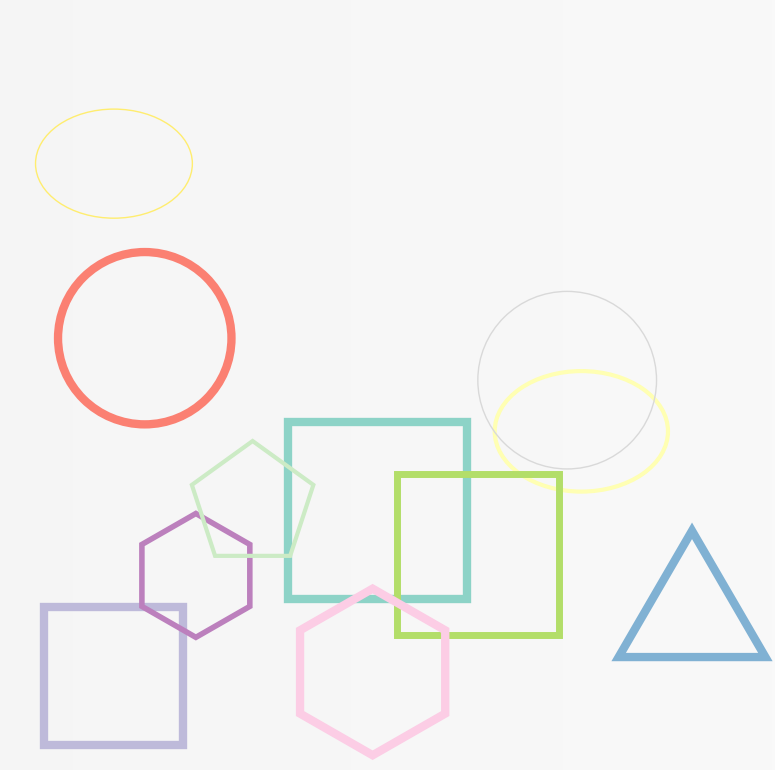[{"shape": "square", "thickness": 3, "radius": 0.58, "center": [0.487, 0.337]}, {"shape": "oval", "thickness": 1.5, "radius": 0.56, "center": [0.75, 0.44]}, {"shape": "square", "thickness": 3, "radius": 0.45, "center": [0.146, 0.122]}, {"shape": "circle", "thickness": 3, "radius": 0.56, "center": [0.187, 0.561]}, {"shape": "triangle", "thickness": 3, "radius": 0.55, "center": [0.893, 0.201]}, {"shape": "square", "thickness": 2.5, "radius": 0.52, "center": [0.616, 0.28]}, {"shape": "hexagon", "thickness": 3, "radius": 0.54, "center": [0.481, 0.127]}, {"shape": "circle", "thickness": 0.5, "radius": 0.58, "center": [0.732, 0.506]}, {"shape": "hexagon", "thickness": 2, "radius": 0.4, "center": [0.253, 0.253]}, {"shape": "pentagon", "thickness": 1.5, "radius": 0.41, "center": [0.326, 0.345]}, {"shape": "oval", "thickness": 0.5, "radius": 0.51, "center": [0.147, 0.787]}]